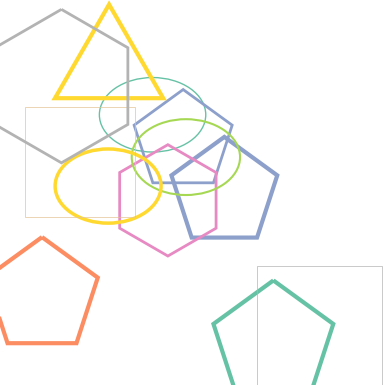[{"shape": "pentagon", "thickness": 3, "radius": 0.82, "center": [0.71, 0.108]}, {"shape": "oval", "thickness": 1, "radius": 0.69, "center": [0.396, 0.702]}, {"shape": "pentagon", "thickness": 3, "radius": 0.76, "center": [0.109, 0.232]}, {"shape": "pentagon", "thickness": 3, "radius": 0.72, "center": [0.583, 0.5]}, {"shape": "pentagon", "thickness": 2, "radius": 0.67, "center": [0.476, 0.634]}, {"shape": "hexagon", "thickness": 2, "radius": 0.72, "center": [0.436, 0.48]}, {"shape": "oval", "thickness": 1.5, "radius": 0.7, "center": [0.483, 0.592]}, {"shape": "triangle", "thickness": 3, "radius": 0.81, "center": [0.283, 0.826]}, {"shape": "oval", "thickness": 2.5, "radius": 0.69, "center": [0.281, 0.517]}, {"shape": "square", "thickness": 0.5, "radius": 0.71, "center": [0.208, 0.579]}, {"shape": "square", "thickness": 0.5, "radius": 0.81, "center": [0.829, 0.147]}, {"shape": "hexagon", "thickness": 2, "radius": 1.0, "center": [0.16, 0.776]}]